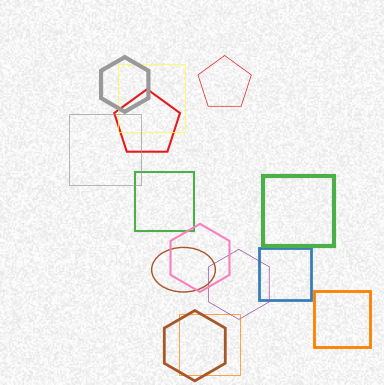[{"shape": "pentagon", "thickness": 1.5, "radius": 0.45, "center": [0.382, 0.679]}, {"shape": "pentagon", "thickness": 0.5, "radius": 0.36, "center": [0.584, 0.783]}, {"shape": "square", "thickness": 2, "radius": 0.34, "center": [0.74, 0.289]}, {"shape": "square", "thickness": 3, "radius": 0.46, "center": [0.775, 0.452]}, {"shape": "square", "thickness": 1.5, "radius": 0.39, "center": [0.427, 0.476]}, {"shape": "hexagon", "thickness": 0.5, "radius": 0.46, "center": [0.62, 0.261]}, {"shape": "square", "thickness": 0.5, "radius": 0.4, "center": [0.545, 0.106]}, {"shape": "square", "thickness": 2, "radius": 0.37, "center": [0.888, 0.171]}, {"shape": "square", "thickness": 0.5, "radius": 0.44, "center": [0.394, 0.745]}, {"shape": "oval", "thickness": 1, "radius": 0.41, "center": [0.477, 0.299]}, {"shape": "hexagon", "thickness": 2, "radius": 0.46, "center": [0.506, 0.102]}, {"shape": "hexagon", "thickness": 1.5, "radius": 0.44, "center": [0.519, 0.33]}, {"shape": "square", "thickness": 0.5, "radius": 0.47, "center": [0.272, 0.612]}, {"shape": "hexagon", "thickness": 3, "radius": 0.35, "center": [0.324, 0.781]}]